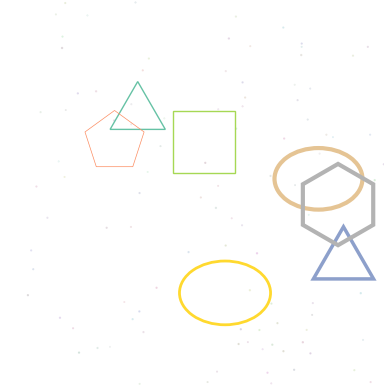[{"shape": "triangle", "thickness": 1, "radius": 0.41, "center": [0.358, 0.705]}, {"shape": "pentagon", "thickness": 0.5, "radius": 0.4, "center": [0.297, 0.632]}, {"shape": "triangle", "thickness": 2.5, "radius": 0.45, "center": [0.892, 0.321]}, {"shape": "square", "thickness": 1, "radius": 0.4, "center": [0.529, 0.63]}, {"shape": "oval", "thickness": 2, "radius": 0.59, "center": [0.584, 0.239]}, {"shape": "oval", "thickness": 3, "radius": 0.57, "center": [0.827, 0.535]}, {"shape": "hexagon", "thickness": 3, "radius": 0.53, "center": [0.878, 0.469]}]